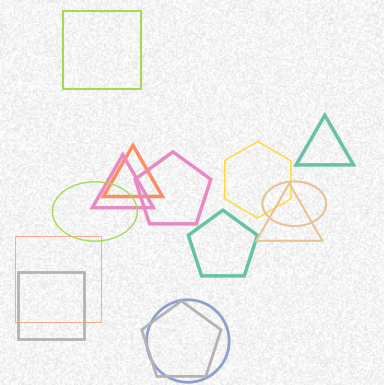[{"shape": "triangle", "thickness": 2.5, "radius": 0.43, "center": [0.844, 0.615]}, {"shape": "pentagon", "thickness": 2.5, "radius": 0.47, "center": [0.579, 0.36]}, {"shape": "triangle", "thickness": 2.5, "radius": 0.44, "center": [0.345, 0.534]}, {"shape": "square", "thickness": 0.5, "radius": 0.56, "center": [0.152, 0.275]}, {"shape": "circle", "thickness": 2, "radius": 0.54, "center": [0.488, 0.114]}, {"shape": "pentagon", "thickness": 2.5, "radius": 0.52, "center": [0.449, 0.502]}, {"shape": "triangle", "thickness": 2.5, "radius": 0.46, "center": [0.319, 0.506]}, {"shape": "square", "thickness": 1.5, "radius": 0.51, "center": [0.265, 0.87]}, {"shape": "oval", "thickness": 1, "radius": 0.55, "center": [0.246, 0.451]}, {"shape": "hexagon", "thickness": 1, "radius": 0.5, "center": [0.67, 0.533]}, {"shape": "triangle", "thickness": 1.5, "radius": 0.5, "center": [0.751, 0.424]}, {"shape": "oval", "thickness": 1.5, "radius": 0.41, "center": [0.765, 0.471]}, {"shape": "square", "thickness": 2, "radius": 0.43, "center": [0.133, 0.206]}, {"shape": "pentagon", "thickness": 2, "radius": 0.54, "center": [0.471, 0.11]}]